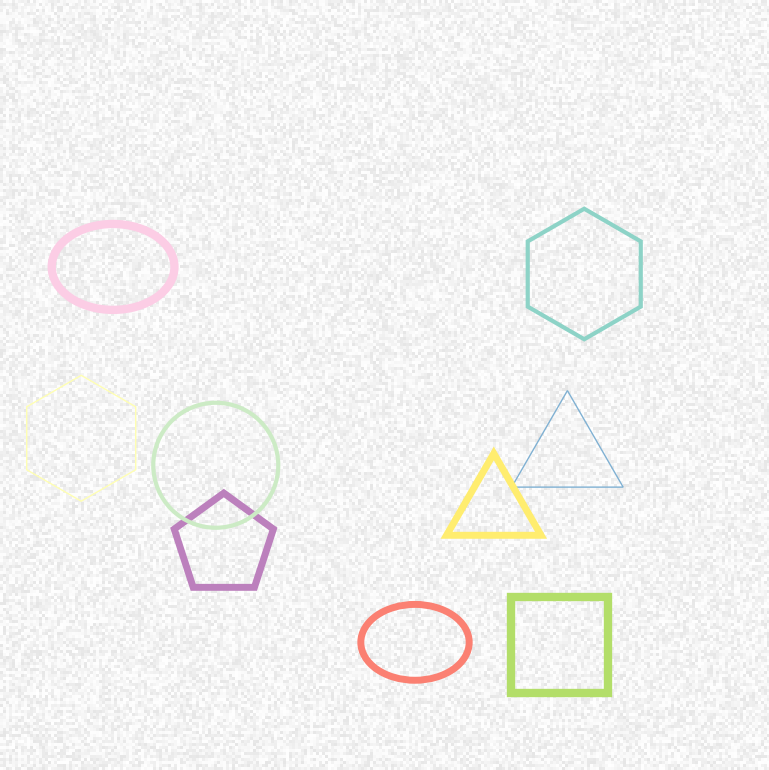[{"shape": "hexagon", "thickness": 1.5, "radius": 0.42, "center": [0.759, 0.644]}, {"shape": "hexagon", "thickness": 0.5, "radius": 0.41, "center": [0.105, 0.431]}, {"shape": "oval", "thickness": 2.5, "radius": 0.35, "center": [0.539, 0.166]}, {"shape": "triangle", "thickness": 0.5, "radius": 0.42, "center": [0.737, 0.409]}, {"shape": "square", "thickness": 3, "radius": 0.31, "center": [0.726, 0.162]}, {"shape": "oval", "thickness": 3, "radius": 0.4, "center": [0.147, 0.653]}, {"shape": "pentagon", "thickness": 2.5, "radius": 0.34, "center": [0.291, 0.292]}, {"shape": "circle", "thickness": 1.5, "radius": 0.41, "center": [0.28, 0.396]}, {"shape": "triangle", "thickness": 2.5, "radius": 0.35, "center": [0.641, 0.34]}]